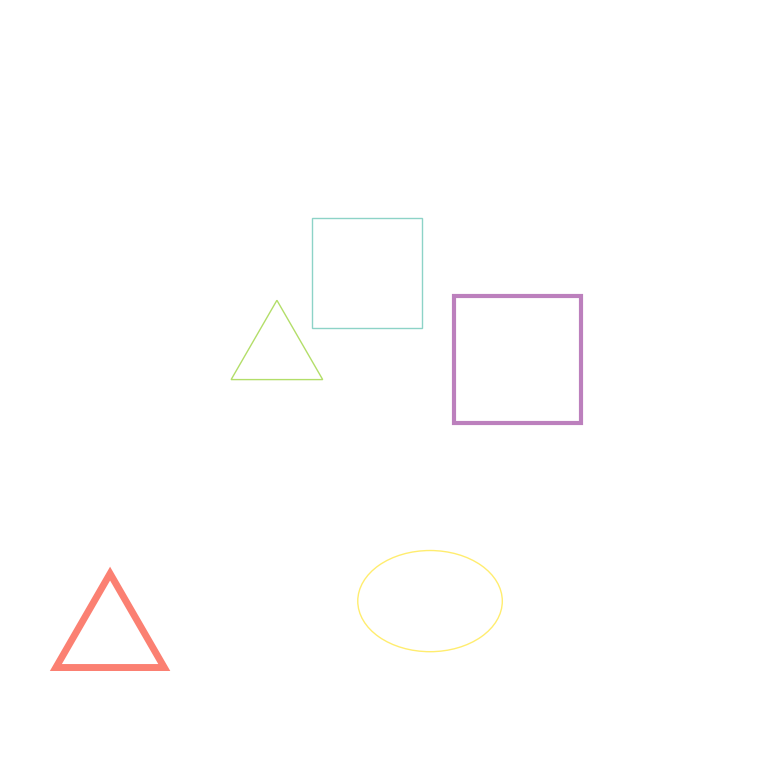[{"shape": "square", "thickness": 0.5, "radius": 0.36, "center": [0.477, 0.646]}, {"shape": "triangle", "thickness": 2.5, "radius": 0.41, "center": [0.143, 0.174]}, {"shape": "triangle", "thickness": 0.5, "radius": 0.34, "center": [0.36, 0.541]}, {"shape": "square", "thickness": 1.5, "radius": 0.41, "center": [0.673, 0.533]}, {"shape": "oval", "thickness": 0.5, "radius": 0.47, "center": [0.558, 0.219]}]